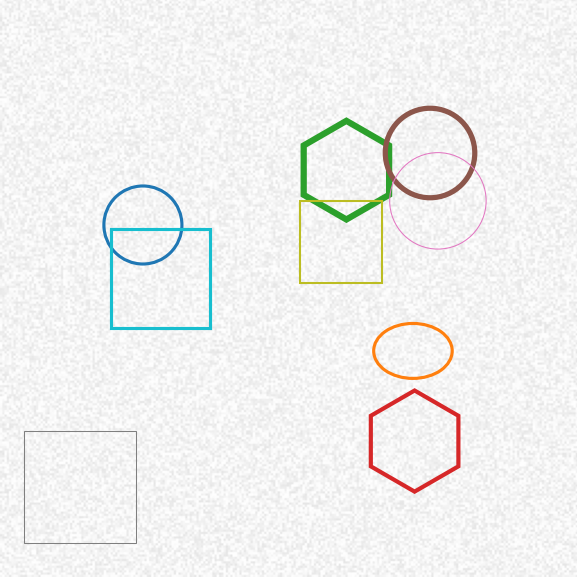[{"shape": "circle", "thickness": 1.5, "radius": 0.34, "center": [0.247, 0.61]}, {"shape": "oval", "thickness": 1.5, "radius": 0.34, "center": [0.715, 0.391]}, {"shape": "hexagon", "thickness": 3, "radius": 0.43, "center": [0.6, 0.704]}, {"shape": "hexagon", "thickness": 2, "radius": 0.44, "center": [0.718, 0.235]}, {"shape": "circle", "thickness": 2.5, "radius": 0.39, "center": [0.745, 0.734]}, {"shape": "circle", "thickness": 0.5, "radius": 0.42, "center": [0.758, 0.651]}, {"shape": "square", "thickness": 0.5, "radius": 0.48, "center": [0.138, 0.156]}, {"shape": "square", "thickness": 1, "radius": 0.36, "center": [0.59, 0.58]}, {"shape": "square", "thickness": 1.5, "radius": 0.43, "center": [0.277, 0.517]}]